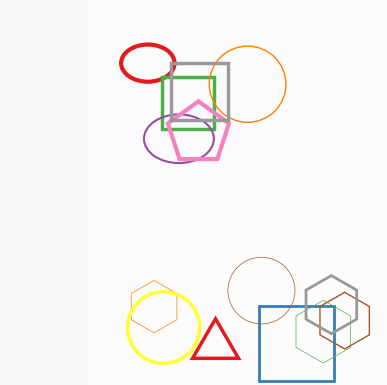[{"shape": "oval", "thickness": 3, "radius": 0.34, "center": [0.382, 0.836]}, {"shape": "triangle", "thickness": 2.5, "radius": 0.34, "center": [0.556, 0.104]}, {"shape": "square", "thickness": 2, "radius": 0.49, "center": [0.765, 0.108]}, {"shape": "hexagon", "thickness": 0.5, "radius": 0.41, "center": [0.834, 0.138]}, {"shape": "square", "thickness": 2.5, "radius": 0.34, "center": [0.486, 0.733]}, {"shape": "oval", "thickness": 1.5, "radius": 0.45, "center": [0.462, 0.64]}, {"shape": "circle", "thickness": 1, "radius": 0.49, "center": [0.639, 0.781]}, {"shape": "hexagon", "thickness": 0.5, "radius": 0.34, "center": [0.398, 0.204]}, {"shape": "circle", "thickness": 2.5, "radius": 0.47, "center": [0.422, 0.149]}, {"shape": "hexagon", "thickness": 1, "radius": 0.37, "center": [0.889, 0.167]}, {"shape": "circle", "thickness": 0.5, "radius": 0.43, "center": [0.675, 0.245]}, {"shape": "pentagon", "thickness": 3, "radius": 0.41, "center": [0.512, 0.654]}, {"shape": "square", "thickness": 2.5, "radius": 0.37, "center": [0.515, 0.762]}, {"shape": "hexagon", "thickness": 2, "radius": 0.38, "center": [0.855, 0.209]}]